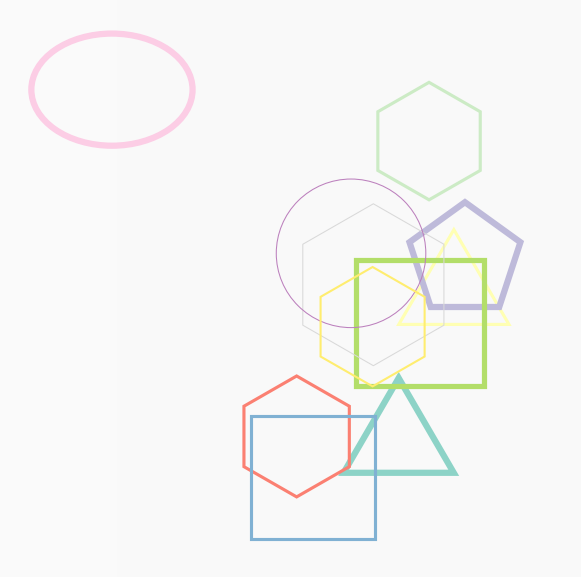[{"shape": "triangle", "thickness": 3, "radius": 0.55, "center": [0.686, 0.235]}, {"shape": "triangle", "thickness": 1.5, "radius": 0.55, "center": [0.781, 0.492]}, {"shape": "pentagon", "thickness": 3, "radius": 0.5, "center": [0.8, 0.549]}, {"shape": "hexagon", "thickness": 1.5, "radius": 0.52, "center": [0.51, 0.243]}, {"shape": "square", "thickness": 1.5, "radius": 0.53, "center": [0.539, 0.173]}, {"shape": "square", "thickness": 2.5, "radius": 0.55, "center": [0.723, 0.44]}, {"shape": "oval", "thickness": 3, "radius": 0.69, "center": [0.193, 0.844]}, {"shape": "hexagon", "thickness": 0.5, "radius": 0.7, "center": [0.642, 0.506]}, {"shape": "circle", "thickness": 0.5, "radius": 0.64, "center": [0.604, 0.56]}, {"shape": "hexagon", "thickness": 1.5, "radius": 0.51, "center": [0.738, 0.755]}, {"shape": "hexagon", "thickness": 1, "radius": 0.52, "center": [0.641, 0.433]}]